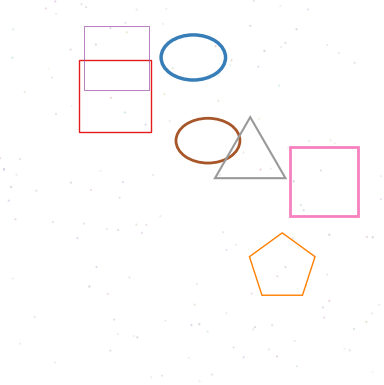[{"shape": "square", "thickness": 1, "radius": 0.47, "center": [0.299, 0.752]}, {"shape": "oval", "thickness": 2.5, "radius": 0.42, "center": [0.502, 0.851]}, {"shape": "square", "thickness": 0.5, "radius": 0.42, "center": [0.303, 0.85]}, {"shape": "pentagon", "thickness": 1, "radius": 0.45, "center": [0.733, 0.306]}, {"shape": "oval", "thickness": 2, "radius": 0.42, "center": [0.54, 0.635]}, {"shape": "square", "thickness": 2, "radius": 0.44, "center": [0.842, 0.528]}, {"shape": "triangle", "thickness": 1.5, "radius": 0.53, "center": [0.65, 0.59]}]